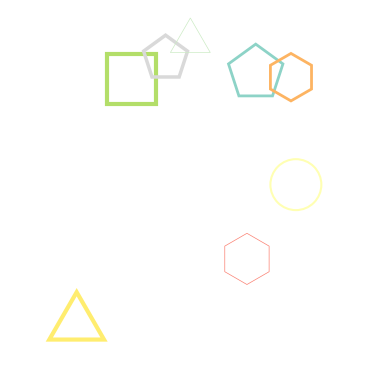[{"shape": "pentagon", "thickness": 2, "radius": 0.37, "center": [0.664, 0.811]}, {"shape": "circle", "thickness": 1.5, "radius": 0.33, "center": [0.769, 0.52]}, {"shape": "hexagon", "thickness": 0.5, "radius": 0.33, "center": [0.641, 0.328]}, {"shape": "hexagon", "thickness": 2, "radius": 0.31, "center": [0.756, 0.8]}, {"shape": "square", "thickness": 3, "radius": 0.32, "center": [0.341, 0.795]}, {"shape": "pentagon", "thickness": 2.5, "radius": 0.3, "center": [0.43, 0.849]}, {"shape": "triangle", "thickness": 0.5, "radius": 0.3, "center": [0.494, 0.893]}, {"shape": "triangle", "thickness": 3, "radius": 0.41, "center": [0.199, 0.159]}]